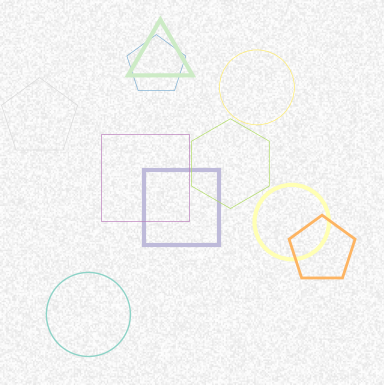[{"shape": "circle", "thickness": 1, "radius": 0.55, "center": [0.23, 0.183]}, {"shape": "circle", "thickness": 3, "radius": 0.48, "center": [0.758, 0.423]}, {"shape": "square", "thickness": 3, "radius": 0.49, "center": [0.471, 0.462]}, {"shape": "pentagon", "thickness": 0.5, "radius": 0.4, "center": [0.406, 0.83]}, {"shape": "pentagon", "thickness": 2, "radius": 0.45, "center": [0.837, 0.351]}, {"shape": "hexagon", "thickness": 0.5, "radius": 0.58, "center": [0.599, 0.575]}, {"shape": "pentagon", "thickness": 0.5, "radius": 0.52, "center": [0.103, 0.695]}, {"shape": "square", "thickness": 0.5, "radius": 0.57, "center": [0.378, 0.539]}, {"shape": "triangle", "thickness": 3, "radius": 0.48, "center": [0.416, 0.853]}, {"shape": "circle", "thickness": 0.5, "radius": 0.49, "center": [0.667, 0.773]}]